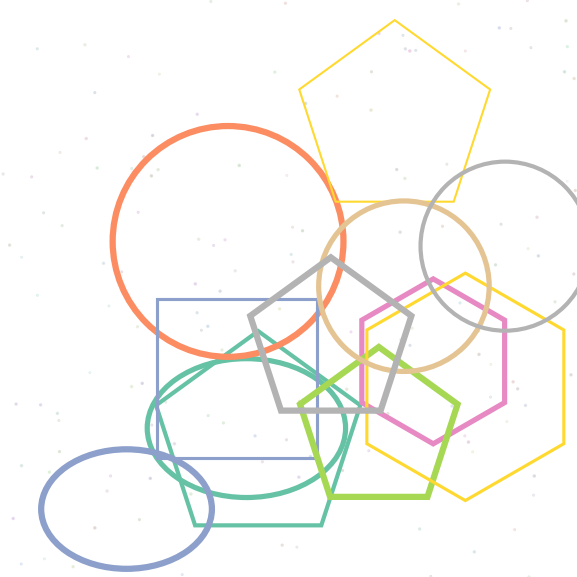[{"shape": "pentagon", "thickness": 2, "radius": 0.93, "center": [0.447, 0.24]}, {"shape": "oval", "thickness": 2.5, "radius": 0.86, "center": [0.427, 0.258]}, {"shape": "circle", "thickness": 3, "radius": 1.0, "center": [0.395, 0.581]}, {"shape": "oval", "thickness": 3, "radius": 0.74, "center": [0.219, 0.118]}, {"shape": "square", "thickness": 1.5, "radius": 0.69, "center": [0.411, 0.344]}, {"shape": "hexagon", "thickness": 2.5, "radius": 0.71, "center": [0.75, 0.373]}, {"shape": "pentagon", "thickness": 3, "radius": 0.72, "center": [0.656, 0.255]}, {"shape": "pentagon", "thickness": 1, "radius": 0.87, "center": [0.683, 0.79]}, {"shape": "hexagon", "thickness": 1.5, "radius": 0.98, "center": [0.806, 0.329]}, {"shape": "circle", "thickness": 2.5, "radius": 0.74, "center": [0.699, 0.504]}, {"shape": "circle", "thickness": 2, "radius": 0.73, "center": [0.875, 0.573]}, {"shape": "pentagon", "thickness": 3, "radius": 0.73, "center": [0.573, 0.407]}]